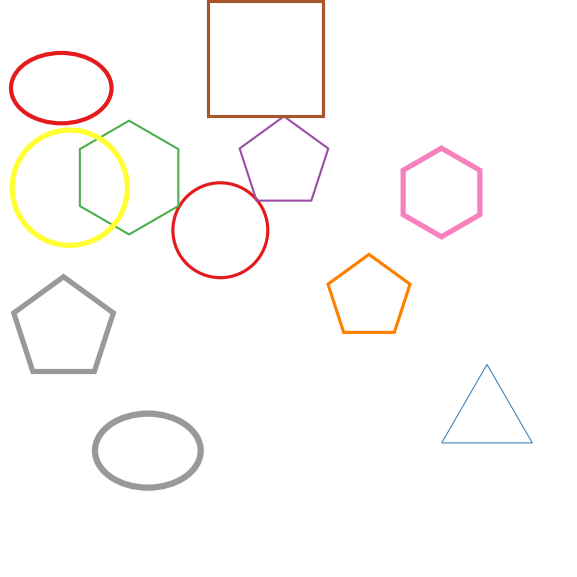[{"shape": "circle", "thickness": 1.5, "radius": 0.41, "center": [0.382, 0.6]}, {"shape": "oval", "thickness": 2, "radius": 0.44, "center": [0.106, 0.847]}, {"shape": "triangle", "thickness": 0.5, "radius": 0.45, "center": [0.843, 0.277]}, {"shape": "hexagon", "thickness": 1, "radius": 0.49, "center": [0.224, 0.692]}, {"shape": "pentagon", "thickness": 1, "radius": 0.4, "center": [0.492, 0.717]}, {"shape": "pentagon", "thickness": 1.5, "radius": 0.37, "center": [0.639, 0.484]}, {"shape": "circle", "thickness": 2.5, "radius": 0.5, "center": [0.121, 0.674]}, {"shape": "square", "thickness": 1.5, "radius": 0.5, "center": [0.459, 0.897]}, {"shape": "hexagon", "thickness": 2.5, "radius": 0.38, "center": [0.764, 0.666]}, {"shape": "oval", "thickness": 3, "radius": 0.46, "center": [0.256, 0.219]}, {"shape": "pentagon", "thickness": 2.5, "radius": 0.45, "center": [0.11, 0.429]}]